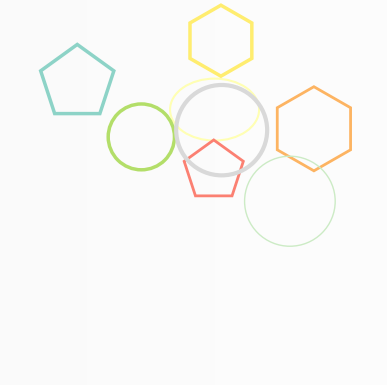[{"shape": "pentagon", "thickness": 2.5, "radius": 0.5, "center": [0.199, 0.785]}, {"shape": "oval", "thickness": 1.5, "radius": 0.57, "center": [0.554, 0.715]}, {"shape": "pentagon", "thickness": 2, "radius": 0.4, "center": [0.552, 0.556]}, {"shape": "hexagon", "thickness": 2, "radius": 0.55, "center": [0.81, 0.666]}, {"shape": "circle", "thickness": 2.5, "radius": 0.43, "center": [0.365, 0.644]}, {"shape": "circle", "thickness": 3, "radius": 0.59, "center": [0.572, 0.662]}, {"shape": "circle", "thickness": 1, "radius": 0.58, "center": [0.748, 0.477]}, {"shape": "hexagon", "thickness": 2.5, "radius": 0.46, "center": [0.57, 0.894]}]